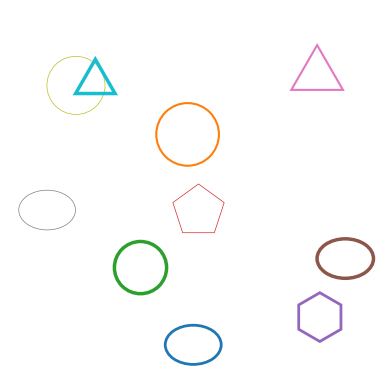[{"shape": "oval", "thickness": 2, "radius": 0.36, "center": [0.502, 0.104]}, {"shape": "circle", "thickness": 1.5, "radius": 0.41, "center": [0.487, 0.651]}, {"shape": "circle", "thickness": 2.5, "radius": 0.34, "center": [0.365, 0.305]}, {"shape": "pentagon", "thickness": 0.5, "radius": 0.35, "center": [0.516, 0.452]}, {"shape": "hexagon", "thickness": 2, "radius": 0.32, "center": [0.831, 0.176]}, {"shape": "oval", "thickness": 2.5, "radius": 0.37, "center": [0.897, 0.328]}, {"shape": "triangle", "thickness": 1.5, "radius": 0.39, "center": [0.824, 0.805]}, {"shape": "oval", "thickness": 0.5, "radius": 0.37, "center": [0.122, 0.454]}, {"shape": "circle", "thickness": 0.5, "radius": 0.38, "center": [0.197, 0.778]}, {"shape": "triangle", "thickness": 2.5, "radius": 0.3, "center": [0.248, 0.787]}]